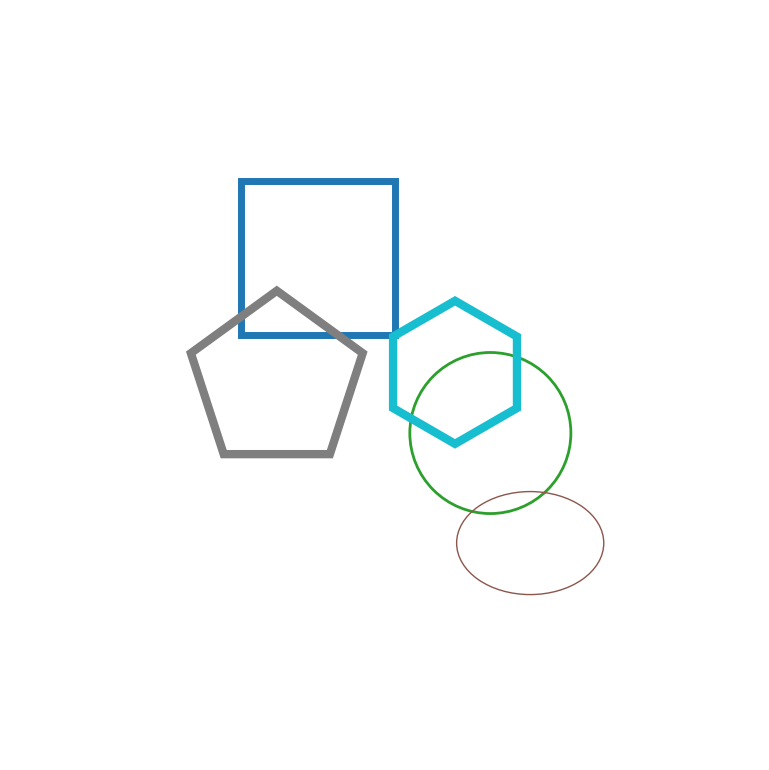[{"shape": "square", "thickness": 2.5, "radius": 0.5, "center": [0.413, 0.665]}, {"shape": "circle", "thickness": 1, "radius": 0.52, "center": [0.637, 0.438]}, {"shape": "oval", "thickness": 0.5, "radius": 0.48, "center": [0.689, 0.295]}, {"shape": "pentagon", "thickness": 3, "radius": 0.59, "center": [0.359, 0.505]}, {"shape": "hexagon", "thickness": 3, "radius": 0.46, "center": [0.591, 0.516]}]